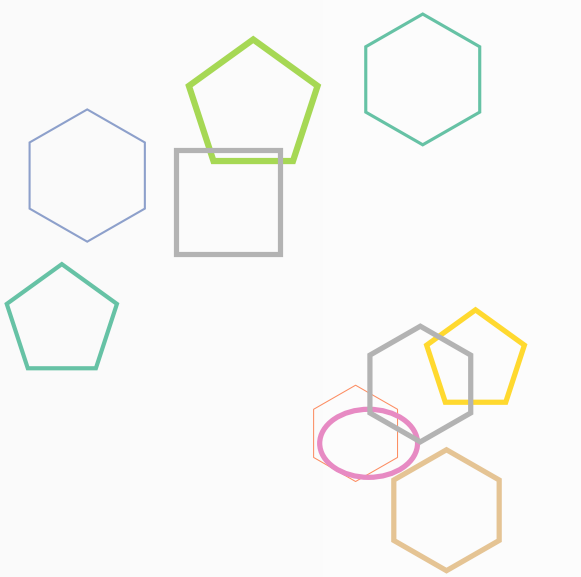[{"shape": "hexagon", "thickness": 1.5, "radius": 0.57, "center": [0.727, 0.862]}, {"shape": "pentagon", "thickness": 2, "radius": 0.5, "center": [0.106, 0.442]}, {"shape": "hexagon", "thickness": 0.5, "radius": 0.42, "center": [0.612, 0.249]}, {"shape": "hexagon", "thickness": 1, "radius": 0.57, "center": [0.15, 0.695]}, {"shape": "oval", "thickness": 2.5, "radius": 0.42, "center": [0.634, 0.231]}, {"shape": "pentagon", "thickness": 3, "radius": 0.58, "center": [0.436, 0.814]}, {"shape": "pentagon", "thickness": 2.5, "radius": 0.44, "center": [0.818, 0.374]}, {"shape": "hexagon", "thickness": 2.5, "radius": 0.52, "center": [0.768, 0.116]}, {"shape": "square", "thickness": 2.5, "radius": 0.45, "center": [0.392, 0.649]}, {"shape": "hexagon", "thickness": 2.5, "radius": 0.5, "center": [0.723, 0.334]}]